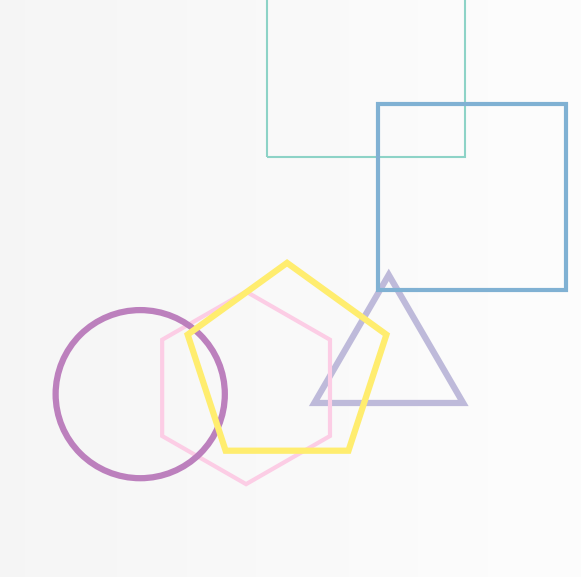[{"shape": "square", "thickness": 1, "radius": 0.85, "center": [0.629, 0.897]}, {"shape": "triangle", "thickness": 3, "radius": 0.74, "center": [0.669, 0.375]}, {"shape": "square", "thickness": 2, "radius": 0.81, "center": [0.812, 0.658]}, {"shape": "hexagon", "thickness": 2, "radius": 0.83, "center": [0.423, 0.327]}, {"shape": "circle", "thickness": 3, "radius": 0.73, "center": [0.241, 0.317]}, {"shape": "pentagon", "thickness": 3, "radius": 0.9, "center": [0.494, 0.364]}]